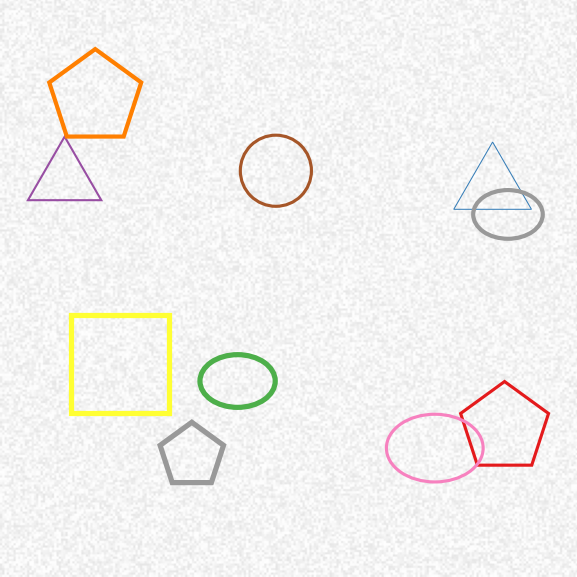[{"shape": "pentagon", "thickness": 1.5, "radius": 0.4, "center": [0.874, 0.258]}, {"shape": "triangle", "thickness": 0.5, "radius": 0.39, "center": [0.853, 0.676]}, {"shape": "oval", "thickness": 2.5, "radius": 0.33, "center": [0.411, 0.339]}, {"shape": "triangle", "thickness": 1, "radius": 0.37, "center": [0.112, 0.689]}, {"shape": "pentagon", "thickness": 2, "radius": 0.42, "center": [0.165, 0.83]}, {"shape": "square", "thickness": 2.5, "radius": 0.42, "center": [0.207, 0.369]}, {"shape": "circle", "thickness": 1.5, "radius": 0.31, "center": [0.478, 0.703]}, {"shape": "oval", "thickness": 1.5, "radius": 0.42, "center": [0.753, 0.223]}, {"shape": "pentagon", "thickness": 2.5, "radius": 0.29, "center": [0.332, 0.21]}, {"shape": "oval", "thickness": 2, "radius": 0.3, "center": [0.88, 0.628]}]